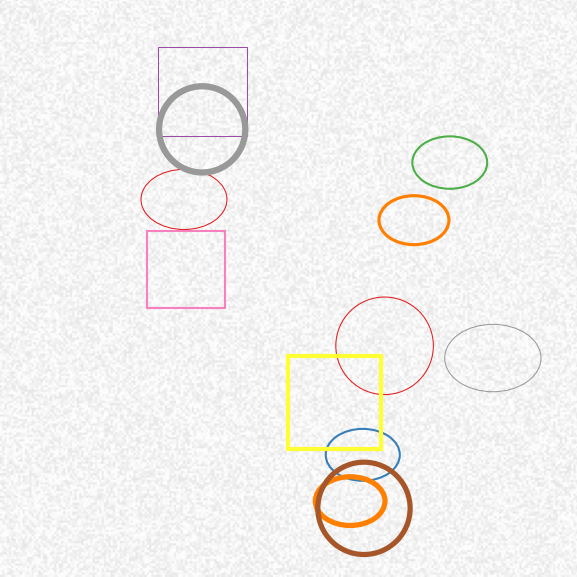[{"shape": "oval", "thickness": 0.5, "radius": 0.37, "center": [0.319, 0.654]}, {"shape": "circle", "thickness": 0.5, "radius": 0.42, "center": [0.666, 0.4]}, {"shape": "oval", "thickness": 1, "radius": 0.32, "center": [0.628, 0.212]}, {"shape": "oval", "thickness": 1, "radius": 0.32, "center": [0.779, 0.718]}, {"shape": "square", "thickness": 0.5, "radius": 0.39, "center": [0.35, 0.84]}, {"shape": "oval", "thickness": 1.5, "radius": 0.3, "center": [0.717, 0.618]}, {"shape": "oval", "thickness": 2.5, "radius": 0.3, "center": [0.606, 0.131]}, {"shape": "square", "thickness": 2, "radius": 0.4, "center": [0.579, 0.301]}, {"shape": "circle", "thickness": 2.5, "radius": 0.4, "center": [0.63, 0.119]}, {"shape": "square", "thickness": 1, "radius": 0.33, "center": [0.322, 0.532]}, {"shape": "oval", "thickness": 0.5, "radius": 0.42, "center": [0.853, 0.379]}, {"shape": "circle", "thickness": 3, "radius": 0.37, "center": [0.35, 0.775]}]